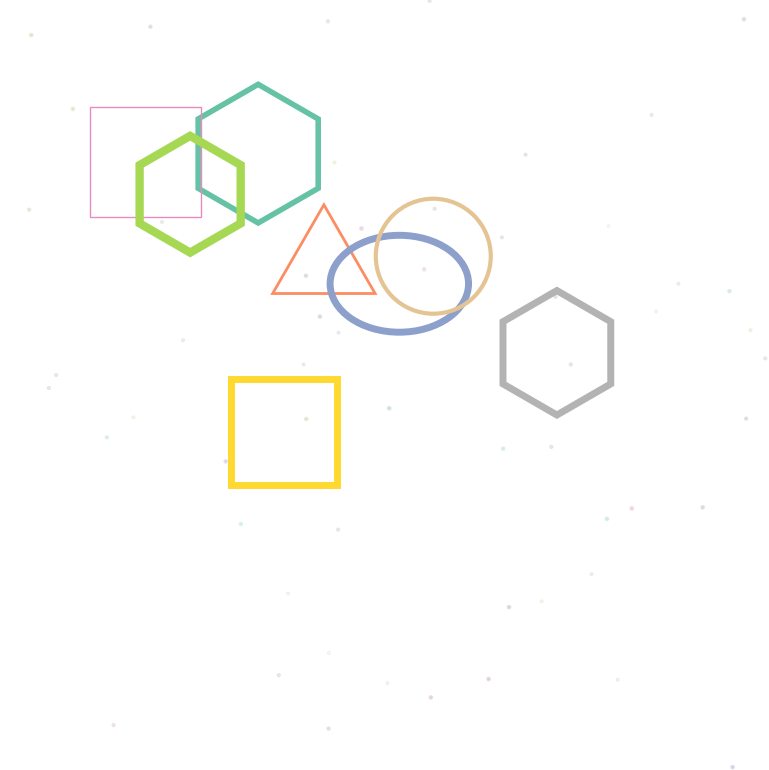[{"shape": "hexagon", "thickness": 2, "radius": 0.45, "center": [0.335, 0.8]}, {"shape": "triangle", "thickness": 1, "radius": 0.38, "center": [0.421, 0.657]}, {"shape": "oval", "thickness": 2.5, "radius": 0.45, "center": [0.519, 0.631]}, {"shape": "square", "thickness": 0.5, "radius": 0.36, "center": [0.189, 0.79]}, {"shape": "hexagon", "thickness": 3, "radius": 0.38, "center": [0.247, 0.748]}, {"shape": "square", "thickness": 2.5, "radius": 0.34, "center": [0.369, 0.439]}, {"shape": "circle", "thickness": 1.5, "radius": 0.37, "center": [0.563, 0.667]}, {"shape": "hexagon", "thickness": 2.5, "radius": 0.4, "center": [0.723, 0.542]}]